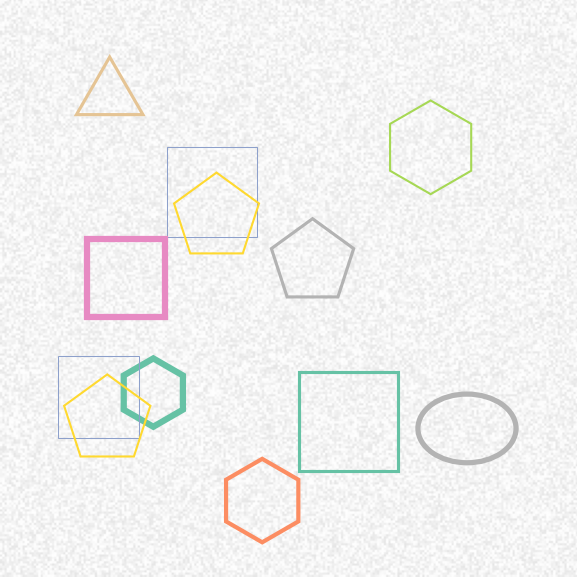[{"shape": "square", "thickness": 1.5, "radius": 0.43, "center": [0.604, 0.269]}, {"shape": "hexagon", "thickness": 3, "radius": 0.3, "center": [0.265, 0.319]}, {"shape": "hexagon", "thickness": 2, "radius": 0.36, "center": [0.454, 0.132]}, {"shape": "square", "thickness": 0.5, "radius": 0.39, "center": [0.367, 0.666]}, {"shape": "square", "thickness": 0.5, "radius": 0.35, "center": [0.17, 0.312]}, {"shape": "square", "thickness": 3, "radius": 0.34, "center": [0.218, 0.518]}, {"shape": "hexagon", "thickness": 1, "radius": 0.41, "center": [0.746, 0.744]}, {"shape": "pentagon", "thickness": 1, "radius": 0.39, "center": [0.186, 0.272]}, {"shape": "pentagon", "thickness": 1, "radius": 0.39, "center": [0.375, 0.623]}, {"shape": "triangle", "thickness": 1.5, "radius": 0.33, "center": [0.19, 0.834]}, {"shape": "oval", "thickness": 2.5, "radius": 0.42, "center": [0.809, 0.257]}, {"shape": "pentagon", "thickness": 1.5, "radius": 0.37, "center": [0.541, 0.546]}]